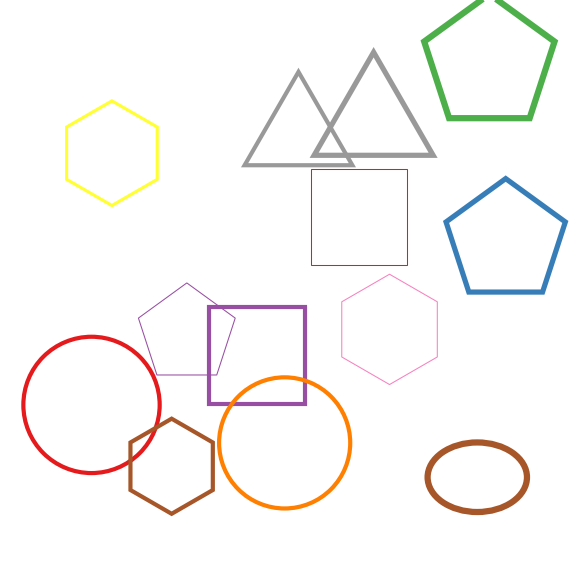[{"shape": "square", "thickness": 0.5, "radius": 0.42, "center": [0.622, 0.624]}, {"shape": "circle", "thickness": 2, "radius": 0.59, "center": [0.158, 0.298]}, {"shape": "pentagon", "thickness": 2.5, "radius": 0.54, "center": [0.876, 0.581]}, {"shape": "pentagon", "thickness": 3, "radius": 0.59, "center": [0.847, 0.89]}, {"shape": "pentagon", "thickness": 0.5, "radius": 0.44, "center": [0.324, 0.421]}, {"shape": "square", "thickness": 2, "radius": 0.42, "center": [0.445, 0.384]}, {"shape": "circle", "thickness": 2, "radius": 0.57, "center": [0.493, 0.232]}, {"shape": "hexagon", "thickness": 1.5, "radius": 0.45, "center": [0.194, 0.734]}, {"shape": "oval", "thickness": 3, "radius": 0.43, "center": [0.826, 0.173]}, {"shape": "hexagon", "thickness": 2, "radius": 0.41, "center": [0.297, 0.192]}, {"shape": "hexagon", "thickness": 0.5, "radius": 0.48, "center": [0.675, 0.429]}, {"shape": "triangle", "thickness": 2.5, "radius": 0.59, "center": [0.647, 0.79]}, {"shape": "triangle", "thickness": 2, "radius": 0.54, "center": [0.517, 0.767]}]